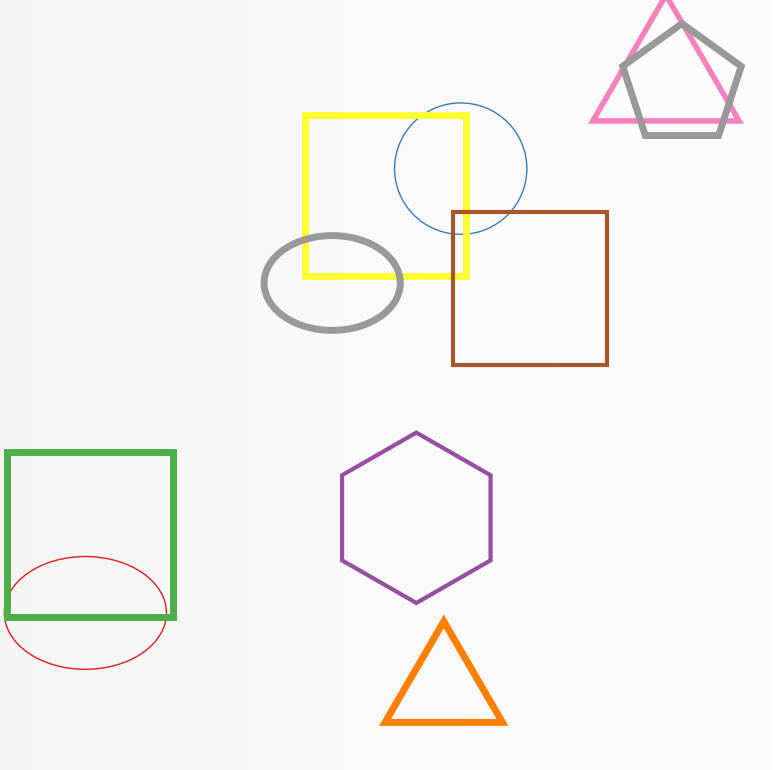[{"shape": "oval", "thickness": 0.5, "radius": 0.52, "center": [0.11, 0.204]}, {"shape": "circle", "thickness": 0.5, "radius": 0.43, "center": [0.594, 0.781]}, {"shape": "square", "thickness": 2.5, "radius": 0.53, "center": [0.116, 0.306]}, {"shape": "hexagon", "thickness": 1.5, "radius": 0.55, "center": [0.537, 0.328]}, {"shape": "triangle", "thickness": 2.5, "radius": 0.44, "center": [0.573, 0.106]}, {"shape": "square", "thickness": 2.5, "radius": 0.52, "center": [0.497, 0.746]}, {"shape": "square", "thickness": 1.5, "radius": 0.5, "center": [0.684, 0.625]}, {"shape": "triangle", "thickness": 2, "radius": 0.54, "center": [0.859, 0.897]}, {"shape": "oval", "thickness": 2.5, "radius": 0.44, "center": [0.429, 0.632]}, {"shape": "pentagon", "thickness": 2.5, "radius": 0.4, "center": [0.88, 0.889]}]